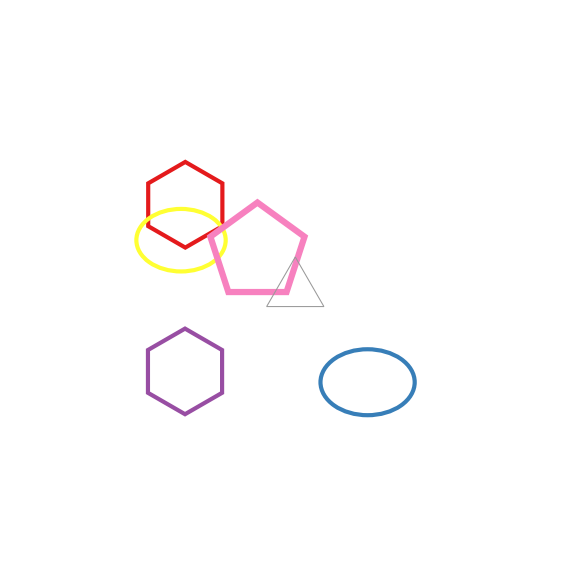[{"shape": "hexagon", "thickness": 2, "radius": 0.37, "center": [0.321, 0.645]}, {"shape": "oval", "thickness": 2, "radius": 0.41, "center": [0.637, 0.337]}, {"shape": "hexagon", "thickness": 2, "radius": 0.37, "center": [0.32, 0.356]}, {"shape": "oval", "thickness": 2, "radius": 0.39, "center": [0.313, 0.583]}, {"shape": "pentagon", "thickness": 3, "radius": 0.43, "center": [0.446, 0.563]}, {"shape": "triangle", "thickness": 0.5, "radius": 0.29, "center": [0.511, 0.497]}]